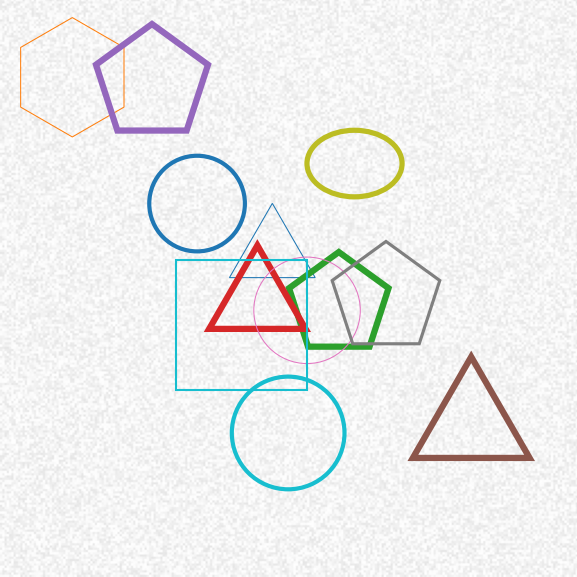[{"shape": "circle", "thickness": 2, "radius": 0.41, "center": [0.341, 0.647]}, {"shape": "triangle", "thickness": 0.5, "radius": 0.43, "center": [0.472, 0.561]}, {"shape": "hexagon", "thickness": 0.5, "radius": 0.52, "center": [0.125, 0.865]}, {"shape": "pentagon", "thickness": 3, "radius": 0.45, "center": [0.587, 0.472]}, {"shape": "triangle", "thickness": 3, "radius": 0.48, "center": [0.446, 0.478]}, {"shape": "pentagon", "thickness": 3, "radius": 0.51, "center": [0.263, 0.856]}, {"shape": "triangle", "thickness": 3, "radius": 0.58, "center": [0.816, 0.265]}, {"shape": "circle", "thickness": 0.5, "radius": 0.46, "center": [0.532, 0.462]}, {"shape": "pentagon", "thickness": 1.5, "radius": 0.49, "center": [0.668, 0.483]}, {"shape": "oval", "thickness": 2.5, "radius": 0.41, "center": [0.614, 0.716]}, {"shape": "square", "thickness": 1, "radius": 0.57, "center": [0.418, 0.436]}, {"shape": "circle", "thickness": 2, "radius": 0.49, "center": [0.499, 0.249]}]